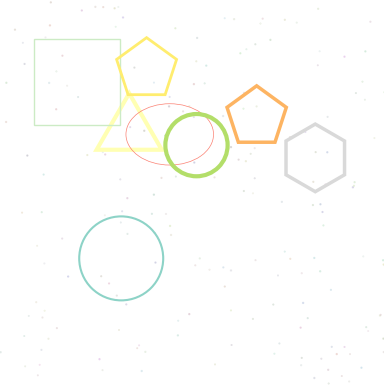[{"shape": "circle", "thickness": 1.5, "radius": 0.55, "center": [0.315, 0.329]}, {"shape": "triangle", "thickness": 3, "radius": 0.49, "center": [0.336, 0.66]}, {"shape": "oval", "thickness": 0.5, "radius": 0.57, "center": [0.441, 0.651]}, {"shape": "pentagon", "thickness": 2.5, "radius": 0.4, "center": [0.667, 0.696]}, {"shape": "circle", "thickness": 3, "radius": 0.4, "center": [0.51, 0.623]}, {"shape": "hexagon", "thickness": 2.5, "radius": 0.44, "center": [0.819, 0.59]}, {"shape": "square", "thickness": 1, "radius": 0.56, "center": [0.199, 0.787]}, {"shape": "pentagon", "thickness": 2, "radius": 0.41, "center": [0.381, 0.82]}]